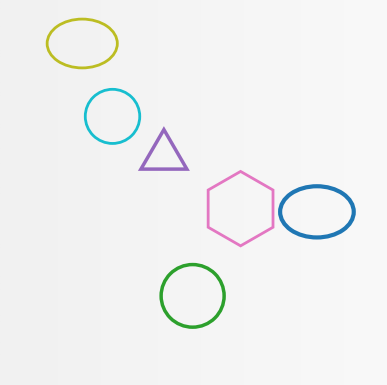[{"shape": "oval", "thickness": 3, "radius": 0.48, "center": [0.818, 0.45]}, {"shape": "circle", "thickness": 2.5, "radius": 0.41, "center": [0.497, 0.232]}, {"shape": "triangle", "thickness": 2.5, "radius": 0.34, "center": [0.423, 0.595]}, {"shape": "hexagon", "thickness": 2, "radius": 0.48, "center": [0.621, 0.458]}, {"shape": "oval", "thickness": 2, "radius": 0.45, "center": [0.212, 0.887]}, {"shape": "circle", "thickness": 2, "radius": 0.35, "center": [0.29, 0.698]}]